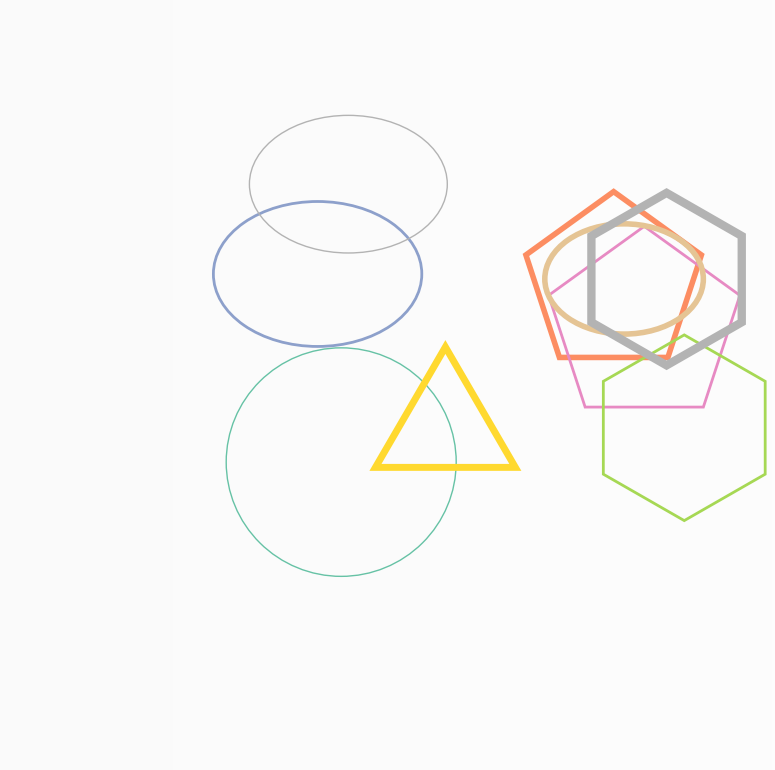[{"shape": "circle", "thickness": 0.5, "radius": 0.74, "center": [0.44, 0.4]}, {"shape": "pentagon", "thickness": 2, "radius": 0.6, "center": [0.792, 0.632]}, {"shape": "oval", "thickness": 1, "radius": 0.67, "center": [0.41, 0.644]}, {"shape": "pentagon", "thickness": 1, "radius": 0.65, "center": [0.831, 0.576]}, {"shape": "hexagon", "thickness": 1, "radius": 0.6, "center": [0.883, 0.444]}, {"shape": "triangle", "thickness": 2.5, "radius": 0.52, "center": [0.575, 0.445]}, {"shape": "oval", "thickness": 2, "radius": 0.51, "center": [0.805, 0.638]}, {"shape": "hexagon", "thickness": 3, "radius": 0.56, "center": [0.86, 0.638]}, {"shape": "oval", "thickness": 0.5, "radius": 0.64, "center": [0.449, 0.761]}]